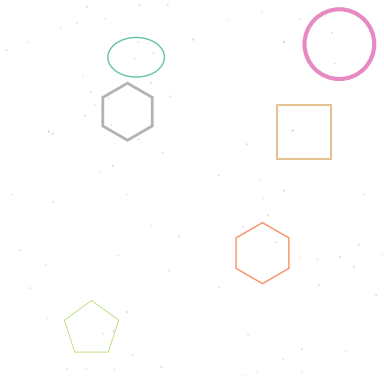[{"shape": "oval", "thickness": 1, "radius": 0.37, "center": [0.354, 0.851]}, {"shape": "hexagon", "thickness": 1, "radius": 0.4, "center": [0.682, 0.342]}, {"shape": "circle", "thickness": 3, "radius": 0.45, "center": [0.882, 0.885]}, {"shape": "pentagon", "thickness": 0.5, "radius": 0.37, "center": [0.238, 0.145]}, {"shape": "square", "thickness": 1.5, "radius": 0.35, "center": [0.79, 0.658]}, {"shape": "hexagon", "thickness": 2, "radius": 0.37, "center": [0.331, 0.71]}]